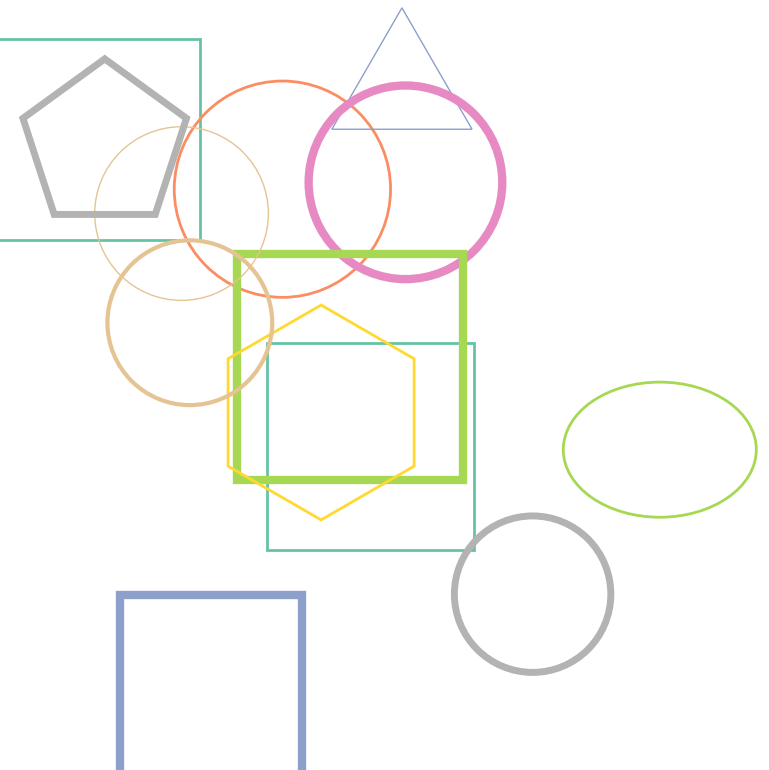[{"shape": "square", "thickness": 1, "radius": 0.65, "center": [0.129, 0.819]}, {"shape": "square", "thickness": 1, "radius": 0.67, "center": [0.481, 0.42]}, {"shape": "circle", "thickness": 1, "radius": 0.7, "center": [0.367, 0.754]}, {"shape": "triangle", "thickness": 0.5, "radius": 0.53, "center": [0.522, 0.885]}, {"shape": "square", "thickness": 3, "radius": 0.59, "center": [0.274, 0.109]}, {"shape": "circle", "thickness": 3, "radius": 0.63, "center": [0.527, 0.763]}, {"shape": "oval", "thickness": 1, "radius": 0.63, "center": [0.857, 0.416]}, {"shape": "square", "thickness": 3, "radius": 0.73, "center": [0.454, 0.523]}, {"shape": "hexagon", "thickness": 1, "radius": 0.7, "center": [0.417, 0.464]}, {"shape": "circle", "thickness": 1.5, "radius": 0.54, "center": [0.247, 0.581]}, {"shape": "circle", "thickness": 0.5, "radius": 0.56, "center": [0.236, 0.723]}, {"shape": "circle", "thickness": 2.5, "radius": 0.51, "center": [0.692, 0.228]}, {"shape": "pentagon", "thickness": 2.5, "radius": 0.56, "center": [0.136, 0.812]}]